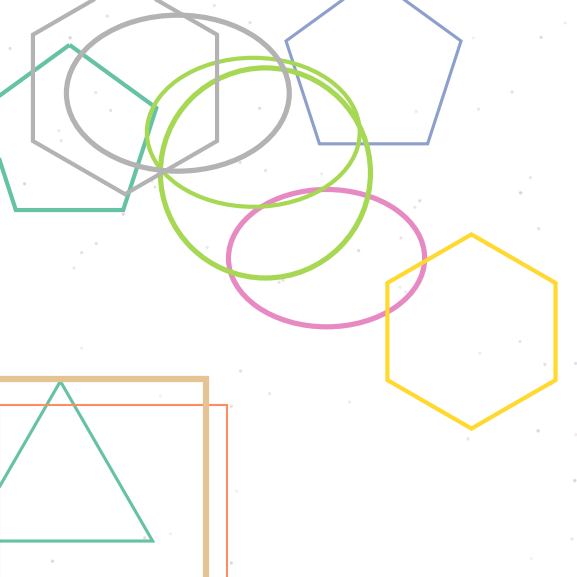[{"shape": "triangle", "thickness": 1.5, "radius": 0.92, "center": [0.105, 0.155]}, {"shape": "pentagon", "thickness": 2, "radius": 0.79, "center": [0.12, 0.763]}, {"shape": "square", "thickness": 1, "radius": 0.99, "center": [0.196, 0.101]}, {"shape": "pentagon", "thickness": 1.5, "radius": 0.8, "center": [0.647, 0.879]}, {"shape": "oval", "thickness": 2.5, "radius": 0.85, "center": [0.565, 0.552]}, {"shape": "circle", "thickness": 2.5, "radius": 0.91, "center": [0.46, 0.7]}, {"shape": "oval", "thickness": 2, "radius": 0.92, "center": [0.439, 0.77]}, {"shape": "hexagon", "thickness": 2, "radius": 0.84, "center": [0.816, 0.425]}, {"shape": "square", "thickness": 3, "radius": 0.97, "center": [0.162, 0.149]}, {"shape": "hexagon", "thickness": 2, "radius": 0.92, "center": [0.216, 0.847]}, {"shape": "oval", "thickness": 2.5, "radius": 0.96, "center": [0.308, 0.838]}]